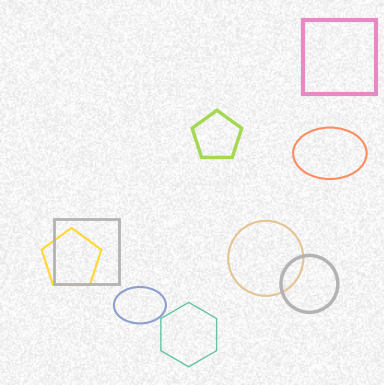[{"shape": "hexagon", "thickness": 1, "radius": 0.42, "center": [0.49, 0.131]}, {"shape": "oval", "thickness": 1.5, "radius": 0.48, "center": [0.857, 0.602]}, {"shape": "oval", "thickness": 1.5, "radius": 0.34, "center": [0.363, 0.207]}, {"shape": "square", "thickness": 3, "radius": 0.47, "center": [0.882, 0.852]}, {"shape": "pentagon", "thickness": 2.5, "radius": 0.34, "center": [0.563, 0.646]}, {"shape": "pentagon", "thickness": 1.5, "radius": 0.41, "center": [0.186, 0.326]}, {"shape": "circle", "thickness": 1.5, "radius": 0.49, "center": [0.69, 0.329]}, {"shape": "square", "thickness": 2, "radius": 0.42, "center": [0.225, 0.347]}, {"shape": "circle", "thickness": 2.5, "radius": 0.37, "center": [0.804, 0.263]}]